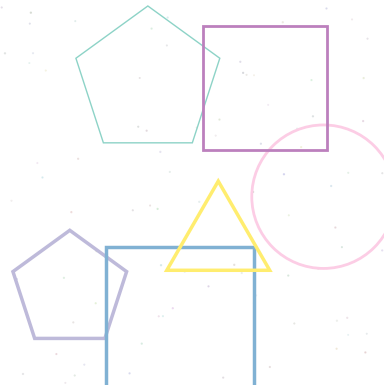[{"shape": "pentagon", "thickness": 1, "radius": 0.98, "center": [0.384, 0.788]}, {"shape": "pentagon", "thickness": 2.5, "radius": 0.78, "center": [0.181, 0.247]}, {"shape": "square", "thickness": 2.5, "radius": 0.96, "center": [0.467, 0.166]}, {"shape": "circle", "thickness": 2, "radius": 0.93, "center": [0.84, 0.489]}, {"shape": "square", "thickness": 2, "radius": 0.8, "center": [0.689, 0.771]}, {"shape": "triangle", "thickness": 2.5, "radius": 0.77, "center": [0.567, 0.375]}]